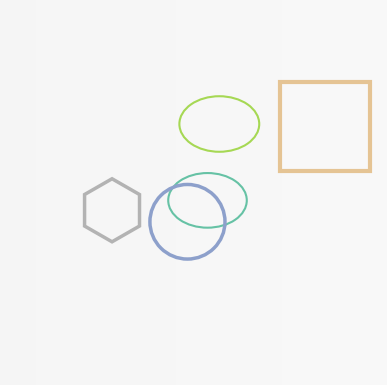[{"shape": "oval", "thickness": 1.5, "radius": 0.51, "center": [0.535, 0.48]}, {"shape": "circle", "thickness": 2.5, "radius": 0.48, "center": [0.484, 0.424]}, {"shape": "oval", "thickness": 1.5, "radius": 0.52, "center": [0.566, 0.678]}, {"shape": "square", "thickness": 3, "radius": 0.58, "center": [0.839, 0.672]}, {"shape": "hexagon", "thickness": 2.5, "radius": 0.41, "center": [0.289, 0.454]}]